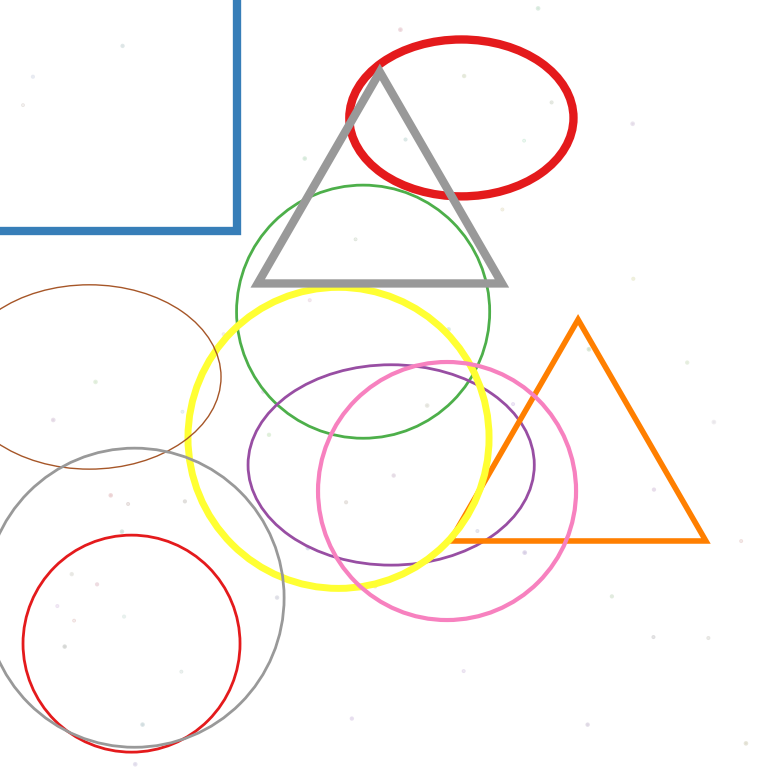[{"shape": "circle", "thickness": 1, "radius": 0.7, "center": [0.171, 0.164]}, {"shape": "oval", "thickness": 3, "radius": 0.73, "center": [0.599, 0.847]}, {"shape": "square", "thickness": 3, "radius": 0.89, "center": [0.13, 0.877]}, {"shape": "circle", "thickness": 1, "radius": 0.82, "center": [0.472, 0.595]}, {"shape": "oval", "thickness": 1, "radius": 0.93, "center": [0.508, 0.396]}, {"shape": "triangle", "thickness": 2, "radius": 0.96, "center": [0.751, 0.393]}, {"shape": "circle", "thickness": 2.5, "radius": 0.98, "center": [0.44, 0.431]}, {"shape": "oval", "thickness": 0.5, "radius": 0.85, "center": [0.116, 0.51]}, {"shape": "circle", "thickness": 1.5, "radius": 0.84, "center": [0.581, 0.362]}, {"shape": "triangle", "thickness": 3, "radius": 0.92, "center": [0.493, 0.723]}, {"shape": "circle", "thickness": 1, "radius": 0.97, "center": [0.175, 0.224]}]